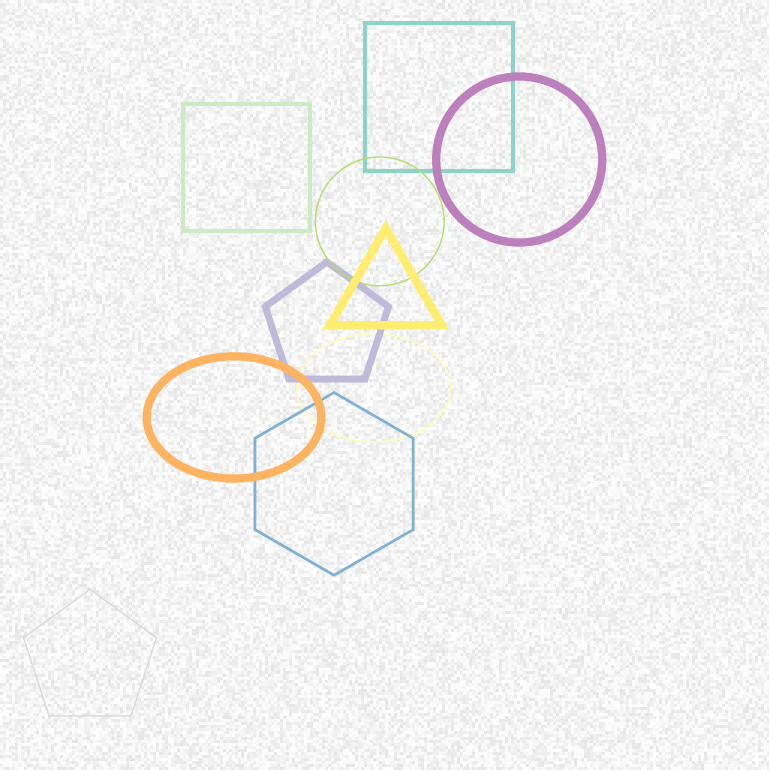[{"shape": "square", "thickness": 1.5, "radius": 0.48, "center": [0.57, 0.874]}, {"shape": "oval", "thickness": 0.5, "radius": 0.5, "center": [0.485, 0.496]}, {"shape": "pentagon", "thickness": 2.5, "radius": 0.42, "center": [0.425, 0.576]}, {"shape": "hexagon", "thickness": 1, "radius": 0.59, "center": [0.434, 0.372]}, {"shape": "oval", "thickness": 3, "radius": 0.57, "center": [0.304, 0.458]}, {"shape": "circle", "thickness": 0.5, "radius": 0.42, "center": [0.493, 0.712]}, {"shape": "pentagon", "thickness": 0.5, "radius": 0.45, "center": [0.117, 0.144]}, {"shape": "circle", "thickness": 3, "radius": 0.54, "center": [0.674, 0.793]}, {"shape": "square", "thickness": 1.5, "radius": 0.41, "center": [0.32, 0.782]}, {"shape": "triangle", "thickness": 3, "radius": 0.42, "center": [0.501, 0.62]}]